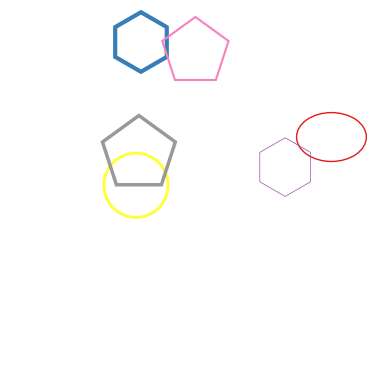[{"shape": "oval", "thickness": 1, "radius": 0.45, "center": [0.861, 0.644]}, {"shape": "hexagon", "thickness": 3, "radius": 0.39, "center": [0.366, 0.891]}, {"shape": "hexagon", "thickness": 0.5, "radius": 0.38, "center": [0.741, 0.566]}, {"shape": "circle", "thickness": 2, "radius": 0.42, "center": [0.353, 0.519]}, {"shape": "pentagon", "thickness": 1.5, "radius": 0.45, "center": [0.508, 0.865]}, {"shape": "pentagon", "thickness": 2.5, "radius": 0.5, "center": [0.361, 0.601]}]